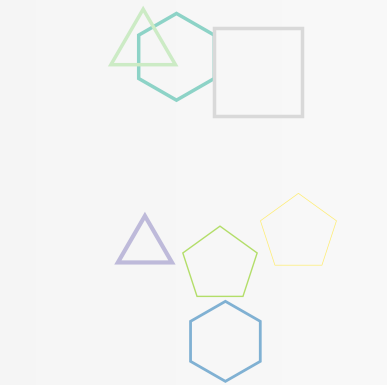[{"shape": "hexagon", "thickness": 2.5, "radius": 0.56, "center": [0.455, 0.852]}, {"shape": "triangle", "thickness": 3, "radius": 0.4, "center": [0.374, 0.359]}, {"shape": "hexagon", "thickness": 2, "radius": 0.52, "center": [0.582, 0.113]}, {"shape": "pentagon", "thickness": 1, "radius": 0.5, "center": [0.568, 0.312]}, {"shape": "square", "thickness": 2.5, "radius": 0.57, "center": [0.665, 0.814]}, {"shape": "triangle", "thickness": 2.5, "radius": 0.48, "center": [0.369, 0.88]}, {"shape": "pentagon", "thickness": 0.5, "radius": 0.52, "center": [0.77, 0.395]}]